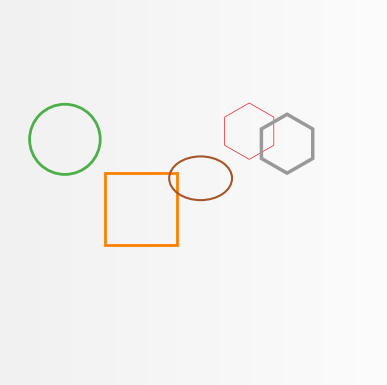[{"shape": "hexagon", "thickness": 0.5, "radius": 0.37, "center": [0.643, 0.659]}, {"shape": "circle", "thickness": 2, "radius": 0.46, "center": [0.167, 0.638]}, {"shape": "square", "thickness": 2, "radius": 0.46, "center": [0.363, 0.458]}, {"shape": "oval", "thickness": 1.5, "radius": 0.41, "center": [0.518, 0.537]}, {"shape": "hexagon", "thickness": 2.5, "radius": 0.38, "center": [0.741, 0.627]}]